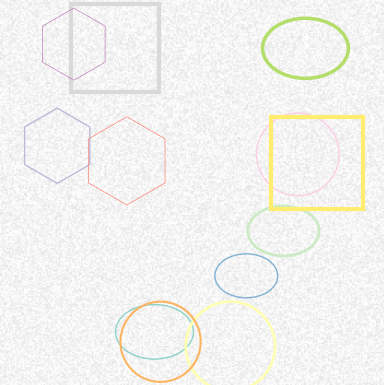[{"shape": "oval", "thickness": 1, "radius": 0.51, "center": [0.401, 0.138]}, {"shape": "circle", "thickness": 2, "radius": 0.58, "center": [0.598, 0.101]}, {"shape": "hexagon", "thickness": 1, "radius": 0.49, "center": [0.149, 0.621]}, {"shape": "hexagon", "thickness": 0.5, "radius": 0.57, "center": [0.329, 0.582]}, {"shape": "oval", "thickness": 1, "radius": 0.41, "center": [0.64, 0.284]}, {"shape": "circle", "thickness": 1.5, "radius": 0.52, "center": [0.417, 0.112]}, {"shape": "oval", "thickness": 2.5, "radius": 0.56, "center": [0.793, 0.875]}, {"shape": "circle", "thickness": 1, "radius": 0.54, "center": [0.774, 0.599]}, {"shape": "square", "thickness": 3, "radius": 0.57, "center": [0.299, 0.876]}, {"shape": "hexagon", "thickness": 0.5, "radius": 0.47, "center": [0.192, 0.885]}, {"shape": "oval", "thickness": 2, "radius": 0.46, "center": [0.736, 0.4]}, {"shape": "square", "thickness": 3, "radius": 0.6, "center": [0.823, 0.577]}]